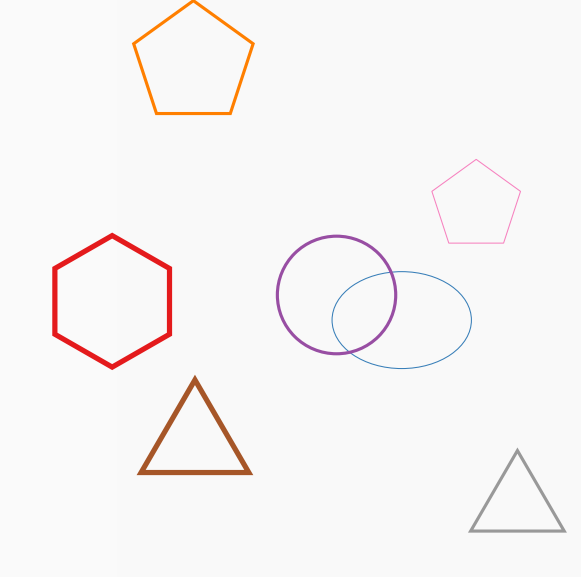[{"shape": "hexagon", "thickness": 2.5, "radius": 0.57, "center": [0.193, 0.477]}, {"shape": "oval", "thickness": 0.5, "radius": 0.6, "center": [0.691, 0.445]}, {"shape": "circle", "thickness": 1.5, "radius": 0.51, "center": [0.579, 0.488]}, {"shape": "pentagon", "thickness": 1.5, "radius": 0.54, "center": [0.333, 0.89]}, {"shape": "triangle", "thickness": 2.5, "radius": 0.53, "center": [0.335, 0.234]}, {"shape": "pentagon", "thickness": 0.5, "radius": 0.4, "center": [0.819, 0.643]}, {"shape": "triangle", "thickness": 1.5, "radius": 0.46, "center": [0.89, 0.126]}]